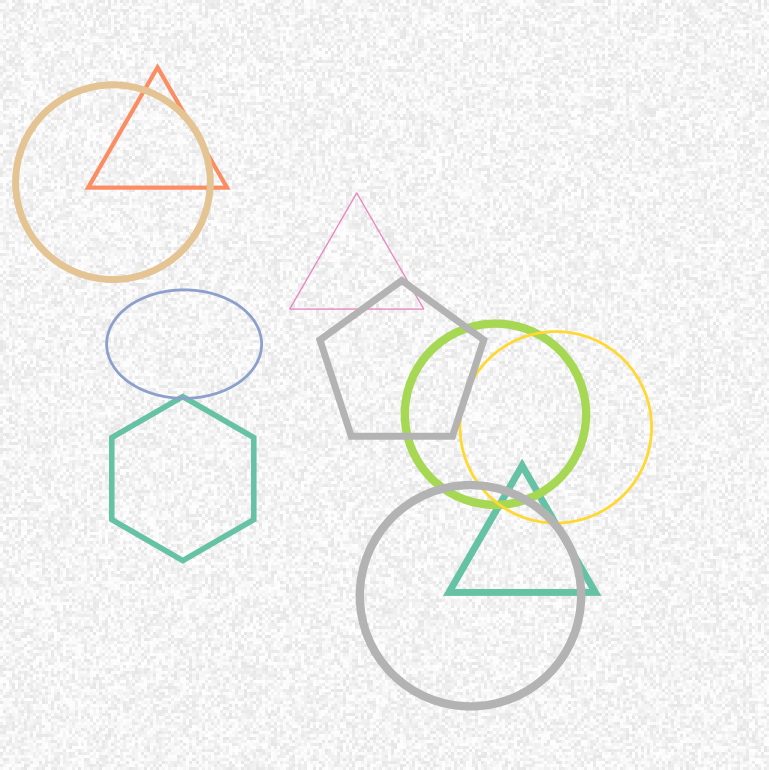[{"shape": "hexagon", "thickness": 2, "radius": 0.53, "center": [0.237, 0.378]}, {"shape": "triangle", "thickness": 2.5, "radius": 0.55, "center": [0.678, 0.286]}, {"shape": "triangle", "thickness": 1.5, "radius": 0.52, "center": [0.205, 0.808]}, {"shape": "oval", "thickness": 1, "radius": 0.5, "center": [0.239, 0.553]}, {"shape": "triangle", "thickness": 0.5, "radius": 0.5, "center": [0.463, 0.649]}, {"shape": "circle", "thickness": 3, "radius": 0.59, "center": [0.643, 0.462]}, {"shape": "circle", "thickness": 1, "radius": 0.62, "center": [0.722, 0.445]}, {"shape": "circle", "thickness": 2.5, "radius": 0.63, "center": [0.147, 0.763]}, {"shape": "circle", "thickness": 3, "radius": 0.72, "center": [0.611, 0.226]}, {"shape": "pentagon", "thickness": 2.5, "radius": 0.56, "center": [0.522, 0.524]}]